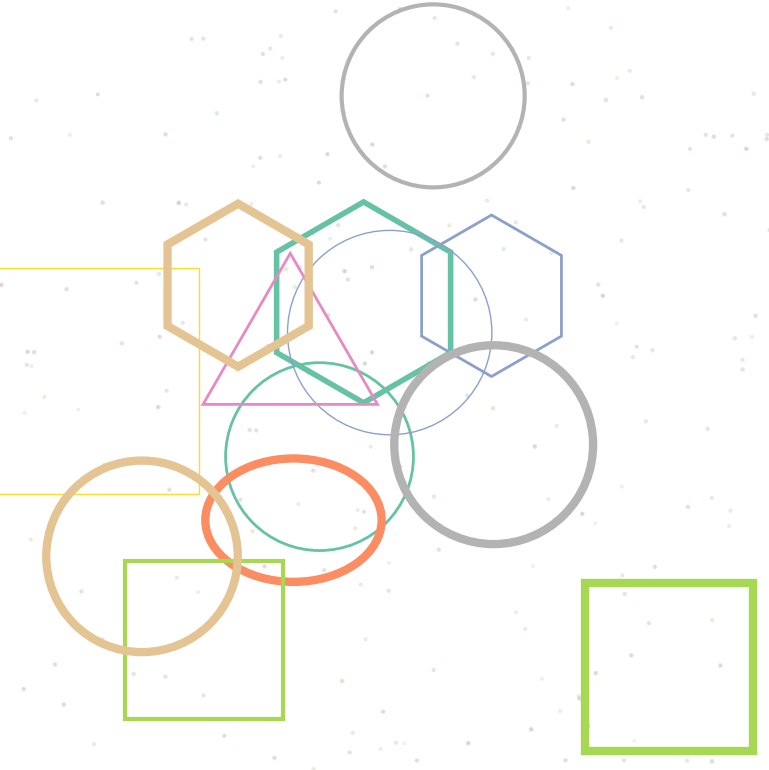[{"shape": "hexagon", "thickness": 2, "radius": 0.65, "center": [0.472, 0.607]}, {"shape": "circle", "thickness": 1, "radius": 0.61, "center": [0.415, 0.407]}, {"shape": "oval", "thickness": 3, "radius": 0.57, "center": [0.381, 0.324]}, {"shape": "hexagon", "thickness": 1, "radius": 0.52, "center": [0.638, 0.616]}, {"shape": "circle", "thickness": 0.5, "radius": 0.66, "center": [0.506, 0.568]}, {"shape": "triangle", "thickness": 1, "radius": 0.65, "center": [0.377, 0.54]}, {"shape": "square", "thickness": 1.5, "radius": 0.51, "center": [0.265, 0.169]}, {"shape": "square", "thickness": 3, "radius": 0.55, "center": [0.869, 0.134]}, {"shape": "square", "thickness": 0.5, "radius": 0.73, "center": [0.112, 0.505]}, {"shape": "hexagon", "thickness": 3, "radius": 0.53, "center": [0.309, 0.63]}, {"shape": "circle", "thickness": 3, "radius": 0.62, "center": [0.184, 0.277]}, {"shape": "circle", "thickness": 3, "radius": 0.65, "center": [0.641, 0.423]}, {"shape": "circle", "thickness": 1.5, "radius": 0.59, "center": [0.563, 0.875]}]